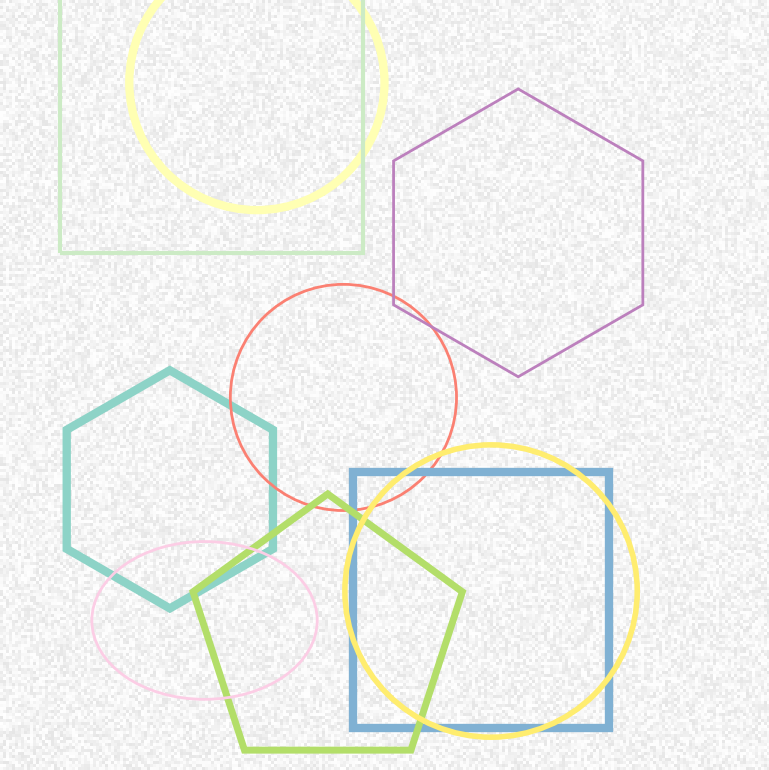[{"shape": "hexagon", "thickness": 3, "radius": 0.77, "center": [0.221, 0.364]}, {"shape": "circle", "thickness": 3, "radius": 0.83, "center": [0.334, 0.893]}, {"shape": "circle", "thickness": 1, "radius": 0.73, "center": [0.446, 0.484]}, {"shape": "square", "thickness": 3, "radius": 0.83, "center": [0.625, 0.221]}, {"shape": "pentagon", "thickness": 2.5, "radius": 0.92, "center": [0.426, 0.175]}, {"shape": "oval", "thickness": 1, "radius": 0.73, "center": [0.266, 0.194]}, {"shape": "hexagon", "thickness": 1, "radius": 0.93, "center": [0.673, 0.698]}, {"shape": "square", "thickness": 1.5, "radius": 0.99, "center": [0.275, 0.868]}, {"shape": "circle", "thickness": 2, "radius": 0.95, "center": [0.638, 0.232]}]